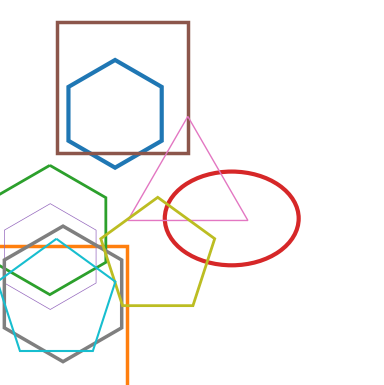[{"shape": "hexagon", "thickness": 3, "radius": 0.7, "center": [0.299, 0.704]}, {"shape": "square", "thickness": 2.5, "radius": 0.91, "center": [0.147, 0.179]}, {"shape": "hexagon", "thickness": 2, "radius": 0.84, "center": [0.129, 0.403]}, {"shape": "oval", "thickness": 3, "radius": 0.87, "center": [0.602, 0.433]}, {"shape": "hexagon", "thickness": 0.5, "radius": 0.69, "center": [0.131, 0.334]}, {"shape": "square", "thickness": 2.5, "radius": 0.85, "center": [0.318, 0.774]}, {"shape": "triangle", "thickness": 1, "radius": 0.9, "center": [0.488, 0.517]}, {"shape": "hexagon", "thickness": 2.5, "radius": 0.88, "center": [0.164, 0.237]}, {"shape": "pentagon", "thickness": 2, "radius": 0.78, "center": [0.41, 0.332]}, {"shape": "pentagon", "thickness": 1.5, "radius": 0.81, "center": [0.146, 0.219]}]